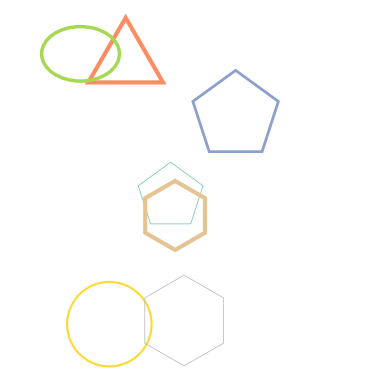[{"shape": "pentagon", "thickness": 0.5, "radius": 0.44, "center": [0.443, 0.49]}, {"shape": "triangle", "thickness": 3, "radius": 0.56, "center": [0.326, 0.842]}, {"shape": "pentagon", "thickness": 2, "radius": 0.58, "center": [0.612, 0.7]}, {"shape": "oval", "thickness": 2.5, "radius": 0.51, "center": [0.209, 0.86]}, {"shape": "circle", "thickness": 1.5, "radius": 0.55, "center": [0.284, 0.158]}, {"shape": "hexagon", "thickness": 3, "radius": 0.45, "center": [0.455, 0.44]}, {"shape": "hexagon", "thickness": 0.5, "radius": 0.59, "center": [0.478, 0.167]}]